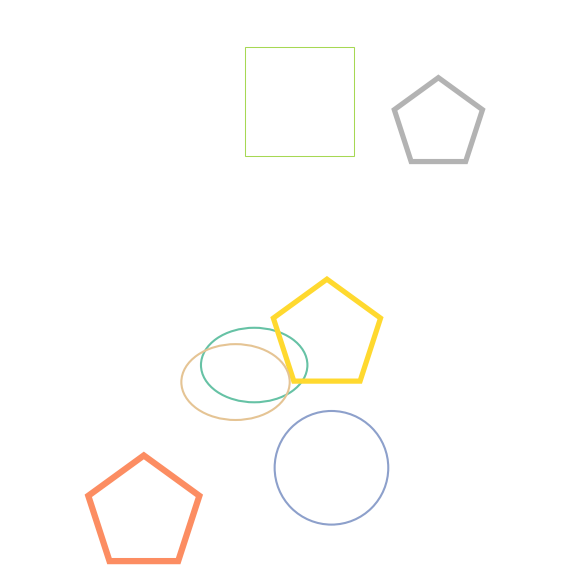[{"shape": "oval", "thickness": 1, "radius": 0.46, "center": [0.44, 0.367]}, {"shape": "pentagon", "thickness": 3, "radius": 0.51, "center": [0.249, 0.109]}, {"shape": "circle", "thickness": 1, "radius": 0.49, "center": [0.574, 0.189]}, {"shape": "square", "thickness": 0.5, "radius": 0.47, "center": [0.519, 0.823]}, {"shape": "pentagon", "thickness": 2.5, "radius": 0.49, "center": [0.566, 0.418]}, {"shape": "oval", "thickness": 1, "radius": 0.47, "center": [0.408, 0.338]}, {"shape": "pentagon", "thickness": 2.5, "radius": 0.4, "center": [0.759, 0.784]}]